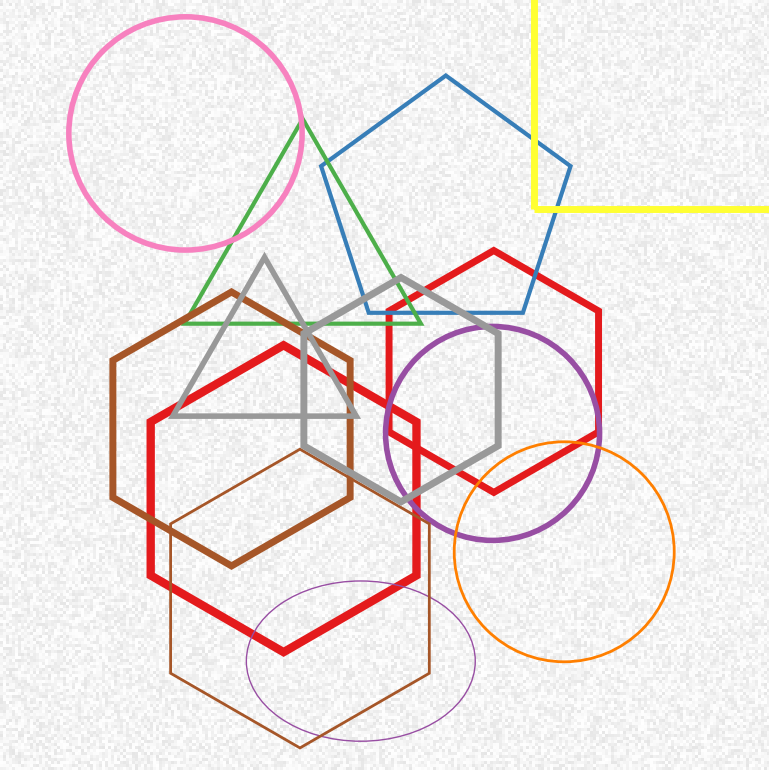[{"shape": "hexagon", "thickness": 3, "radius": 1.0, "center": [0.368, 0.352]}, {"shape": "hexagon", "thickness": 2.5, "radius": 0.79, "center": [0.641, 0.518]}, {"shape": "pentagon", "thickness": 1.5, "radius": 0.85, "center": [0.579, 0.732]}, {"shape": "triangle", "thickness": 1.5, "radius": 0.89, "center": [0.393, 0.668]}, {"shape": "circle", "thickness": 2, "radius": 0.69, "center": [0.64, 0.437]}, {"shape": "oval", "thickness": 0.5, "radius": 0.74, "center": [0.469, 0.141]}, {"shape": "circle", "thickness": 1, "radius": 0.71, "center": [0.733, 0.283]}, {"shape": "square", "thickness": 2.5, "radius": 0.77, "center": [0.848, 0.882]}, {"shape": "hexagon", "thickness": 1, "radius": 0.97, "center": [0.39, 0.223]}, {"shape": "hexagon", "thickness": 2.5, "radius": 0.89, "center": [0.301, 0.443]}, {"shape": "circle", "thickness": 2, "radius": 0.76, "center": [0.241, 0.827]}, {"shape": "triangle", "thickness": 2, "radius": 0.69, "center": [0.344, 0.528]}, {"shape": "hexagon", "thickness": 2.5, "radius": 0.73, "center": [0.521, 0.494]}]